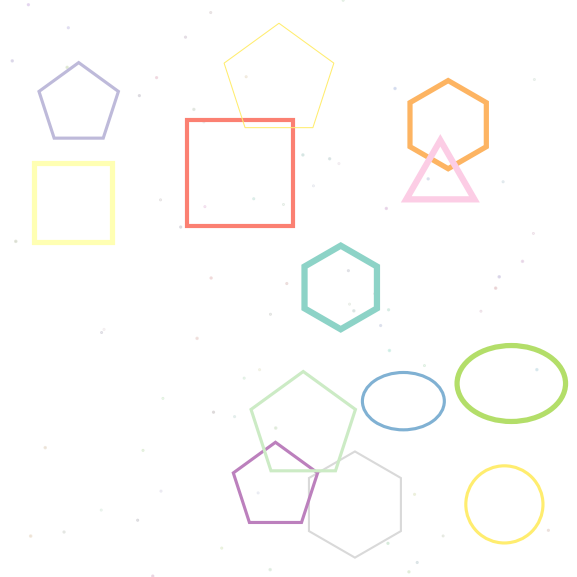[{"shape": "hexagon", "thickness": 3, "radius": 0.36, "center": [0.59, 0.501]}, {"shape": "square", "thickness": 2.5, "radius": 0.34, "center": [0.127, 0.649]}, {"shape": "pentagon", "thickness": 1.5, "radius": 0.36, "center": [0.136, 0.818]}, {"shape": "square", "thickness": 2, "radius": 0.46, "center": [0.416, 0.7]}, {"shape": "oval", "thickness": 1.5, "radius": 0.35, "center": [0.698, 0.304]}, {"shape": "hexagon", "thickness": 2.5, "radius": 0.38, "center": [0.776, 0.783]}, {"shape": "oval", "thickness": 2.5, "radius": 0.47, "center": [0.885, 0.335]}, {"shape": "triangle", "thickness": 3, "radius": 0.34, "center": [0.762, 0.688]}, {"shape": "hexagon", "thickness": 1, "radius": 0.46, "center": [0.615, 0.125]}, {"shape": "pentagon", "thickness": 1.5, "radius": 0.38, "center": [0.477, 0.157]}, {"shape": "pentagon", "thickness": 1.5, "radius": 0.48, "center": [0.525, 0.261]}, {"shape": "circle", "thickness": 1.5, "radius": 0.33, "center": [0.873, 0.126]}, {"shape": "pentagon", "thickness": 0.5, "radius": 0.5, "center": [0.483, 0.859]}]